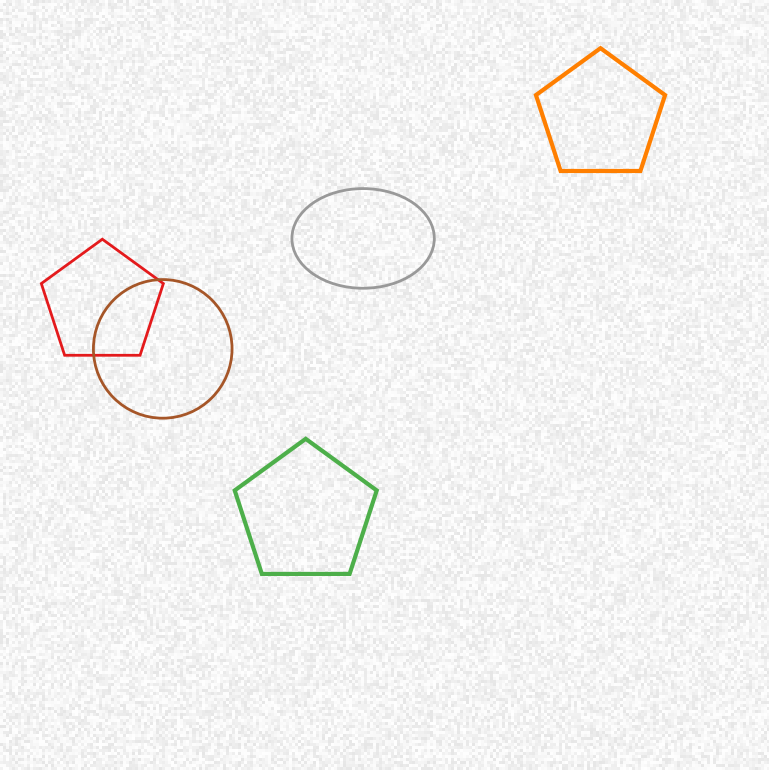[{"shape": "pentagon", "thickness": 1, "radius": 0.42, "center": [0.133, 0.606]}, {"shape": "pentagon", "thickness": 1.5, "radius": 0.48, "center": [0.397, 0.333]}, {"shape": "pentagon", "thickness": 1.5, "radius": 0.44, "center": [0.78, 0.849]}, {"shape": "circle", "thickness": 1, "radius": 0.45, "center": [0.211, 0.547]}, {"shape": "oval", "thickness": 1, "radius": 0.46, "center": [0.472, 0.69]}]